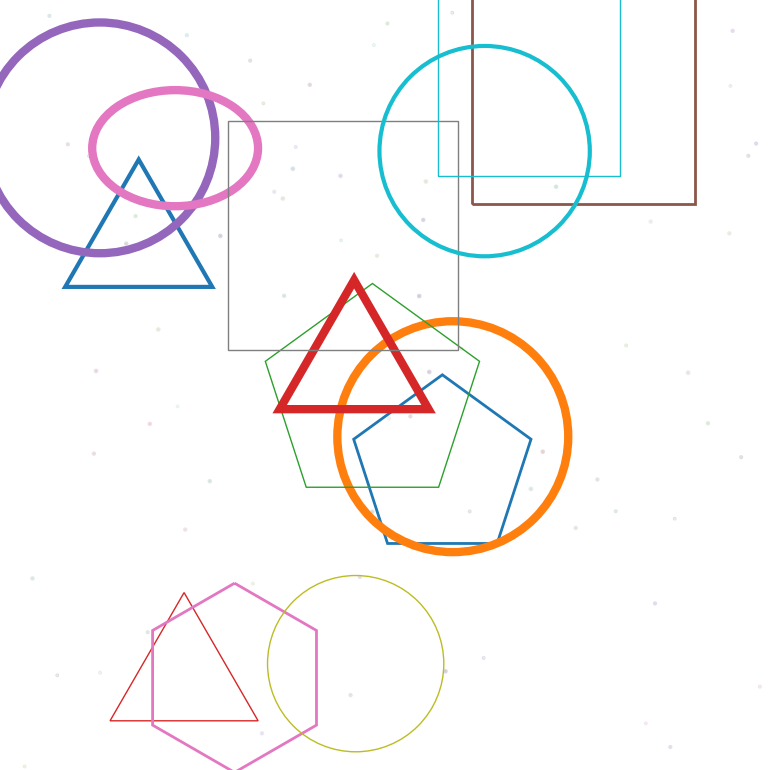[{"shape": "triangle", "thickness": 1.5, "radius": 0.55, "center": [0.18, 0.683]}, {"shape": "pentagon", "thickness": 1, "radius": 0.61, "center": [0.574, 0.392]}, {"shape": "circle", "thickness": 3, "radius": 0.75, "center": [0.588, 0.433]}, {"shape": "pentagon", "thickness": 0.5, "radius": 0.73, "center": [0.484, 0.486]}, {"shape": "triangle", "thickness": 3, "radius": 0.56, "center": [0.46, 0.524]}, {"shape": "triangle", "thickness": 0.5, "radius": 0.56, "center": [0.239, 0.119]}, {"shape": "circle", "thickness": 3, "radius": 0.75, "center": [0.13, 0.821]}, {"shape": "square", "thickness": 1, "radius": 0.72, "center": [0.758, 0.88]}, {"shape": "oval", "thickness": 3, "radius": 0.54, "center": [0.227, 0.808]}, {"shape": "hexagon", "thickness": 1, "radius": 0.61, "center": [0.305, 0.12]}, {"shape": "square", "thickness": 0.5, "radius": 0.75, "center": [0.445, 0.694]}, {"shape": "circle", "thickness": 0.5, "radius": 0.57, "center": [0.462, 0.138]}, {"shape": "square", "thickness": 0.5, "radius": 0.59, "center": [0.687, 0.889]}, {"shape": "circle", "thickness": 1.5, "radius": 0.68, "center": [0.629, 0.804]}]